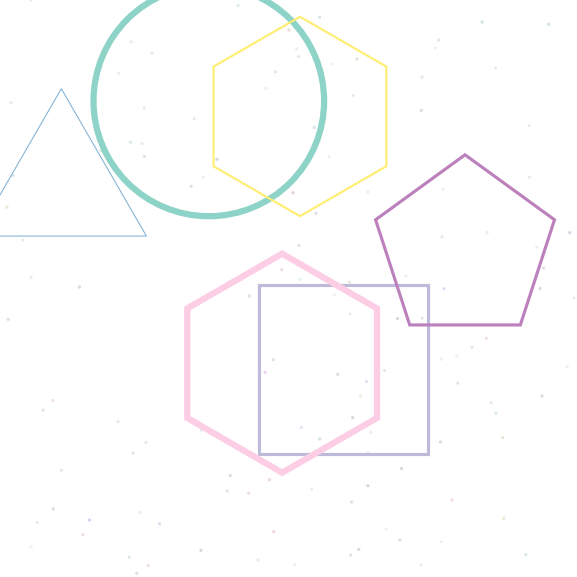[{"shape": "circle", "thickness": 3, "radius": 1.0, "center": [0.362, 0.824]}, {"shape": "square", "thickness": 1.5, "radius": 0.73, "center": [0.594, 0.36]}, {"shape": "triangle", "thickness": 0.5, "radius": 0.85, "center": [0.106, 0.675]}, {"shape": "hexagon", "thickness": 3, "radius": 0.95, "center": [0.489, 0.37]}, {"shape": "pentagon", "thickness": 1.5, "radius": 0.81, "center": [0.805, 0.568]}, {"shape": "hexagon", "thickness": 1, "radius": 0.86, "center": [0.519, 0.797]}]